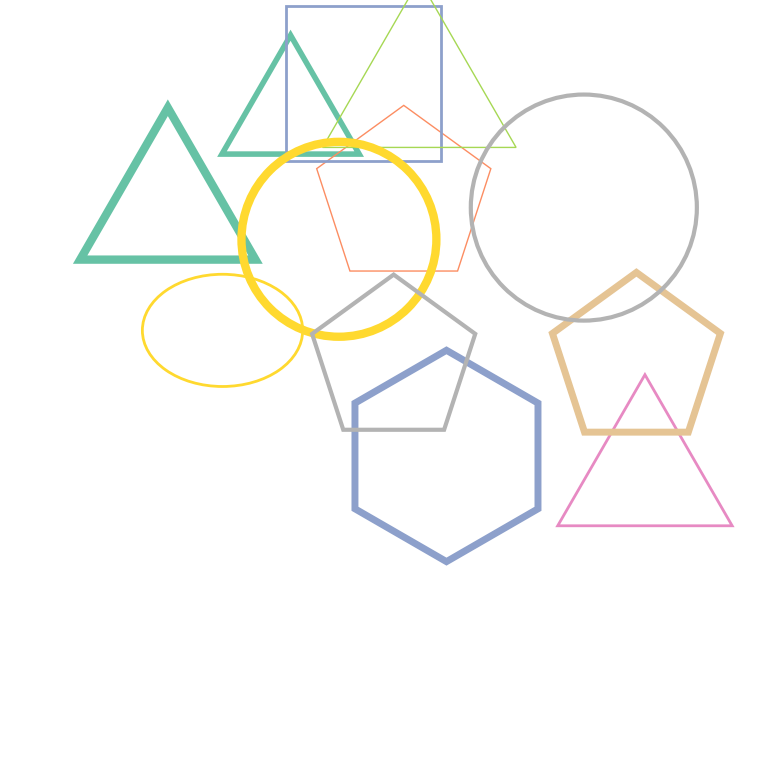[{"shape": "triangle", "thickness": 3, "radius": 0.66, "center": [0.218, 0.729]}, {"shape": "triangle", "thickness": 2, "radius": 0.51, "center": [0.377, 0.851]}, {"shape": "pentagon", "thickness": 0.5, "radius": 0.59, "center": [0.524, 0.744]}, {"shape": "hexagon", "thickness": 2.5, "radius": 0.69, "center": [0.58, 0.408]}, {"shape": "square", "thickness": 1, "radius": 0.5, "center": [0.472, 0.891]}, {"shape": "triangle", "thickness": 1, "radius": 0.65, "center": [0.838, 0.383]}, {"shape": "triangle", "thickness": 0.5, "radius": 0.73, "center": [0.545, 0.881]}, {"shape": "oval", "thickness": 1, "radius": 0.52, "center": [0.289, 0.571]}, {"shape": "circle", "thickness": 3, "radius": 0.63, "center": [0.44, 0.689]}, {"shape": "pentagon", "thickness": 2.5, "radius": 0.57, "center": [0.827, 0.532]}, {"shape": "pentagon", "thickness": 1.5, "radius": 0.56, "center": [0.511, 0.532]}, {"shape": "circle", "thickness": 1.5, "radius": 0.73, "center": [0.758, 0.73]}]